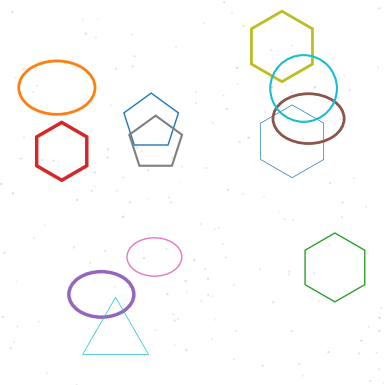[{"shape": "hexagon", "thickness": 0.5, "radius": 0.47, "center": [0.759, 0.633]}, {"shape": "pentagon", "thickness": 1, "radius": 0.37, "center": [0.393, 0.684]}, {"shape": "oval", "thickness": 2, "radius": 0.5, "center": [0.148, 0.772]}, {"shape": "hexagon", "thickness": 1, "radius": 0.45, "center": [0.87, 0.305]}, {"shape": "hexagon", "thickness": 2.5, "radius": 0.38, "center": [0.16, 0.607]}, {"shape": "oval", "thickness": 2.5, "radius": 0.42, "center": [0.263, 0.235]}, {"shape": "oval", "thickness": 2, "radius": 0.46, "center": [0.801, 0.692]}, {"shape": "oval", "thickness": 1, "radius": 0.36, "center": [0.401, 0.333]}, {"shape": "pentagon", "thickness": 1.5, "radius": 0.36, "center": [0.404, 0.628]}, {"shape": "hexagon", "thickness": 2, "radius": 0.46, "center": [0.732, 0.879]}, {"shape": "circle", "thickness": 1.5, "radius": 0.43, "center": [0.789, 0.77]}, {"shape": "triangle", "thickness": 0.5, "radius": 0.49, "center": [0.3, 0.129]}]